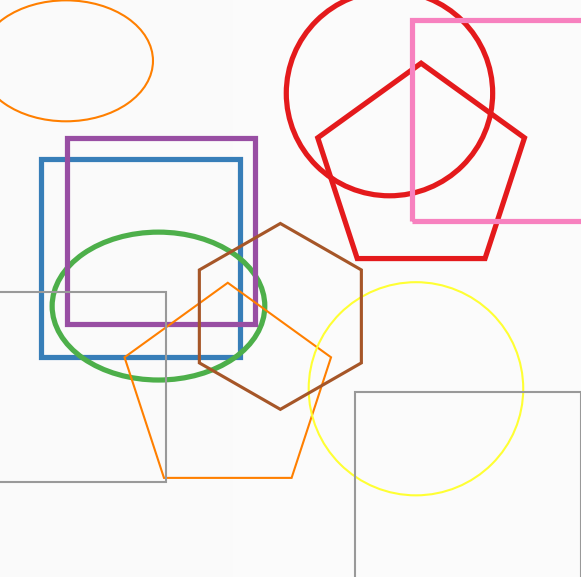[{"shape": "circle", "thickness": 2.5, "radius": 0.89, "center": [0.67, 0.838]}, {"shape": "pentagon", "thickness": 2.5, "radius": 0.93, "center": [0.725, 0.703]}, {"shape": "square", "thickness": 2.5, "radius": 0.86, "center": [0.241, 0.552]}, {"shape": "oval", "thickness": 2.5, "radius": 0.91, "center": [0.273, 0.469]}, {"shape": "square", "thickness": 2.5, "radius": 0.81, "center": [0.277, 0.599]}, {"shape": "pentagon", "thickness": 1, "radius": 0.93, "center": [0.392, 0.323]}, {"shape": "oval", "thickness": 1, "radius": 0.75, "center": [0.114, 0.894]}, {"shape": "circle", "thickness": 1, "radius": 0.92, "center": [0.716, 0.326]}, {"shape": "hexagon", "thickness": 1.5, "radius": 0.8, "center": [0.482, 0.451]}, {"shape": "square", "thickness": 2.5, "radius": 0.87, "center": [0.882, 0.79]}, {"shape": "square", "thickness": 1, "radius": 0.97, "center": [0.805, 0.127]}, {"shape": "square", "thickness": 1, "radius": 0.82, "center": [0.12, 0.329]}]